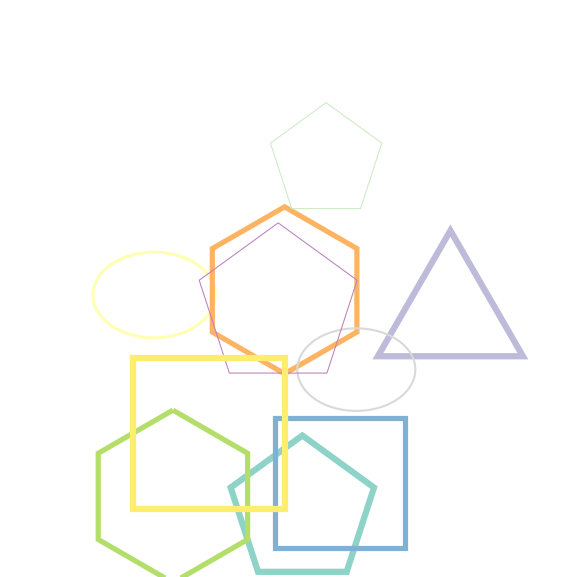[{"shape": "pentagon", "thickness": 3, "radius": 0.65, "center": [0.524, 0.115]}, {"shape": "oval", "thickness": 1.5, "radius": 0.53, "center": [0.267, 0.488]}, {"shape": "triangle", "thickness": 3, "radius": 0.73, "center": [0.78, 0.455]}, {"shape": "square", "thickness": 2.5, "radius": 0.56, "center": [0.589, 0.163]}, {"shape": "hexagon", "thickness": 2.5, "radius": 0.72, "center": [0.493, 0.496]}, {"shape": "hexagon", "thickness": 2.5, "radius": 0.75, "center": [0.299, 0.14]}, {"shape": "oval", "thickness": 1, "radius": 0.51, "center": [0.617, 0.359]}, {"shape": "pentagon", "thickness": 0.5, "radius": 0.72, "center": [0.482, 0.469]}, {"shape": "pentagon", "thickness": 0.5, "radius": 0.51, "center": [0.565, 0.72]}, {"shape": "square", "thickness": 3, "radius": 0.66, "center": [0.361, 0.249]}]